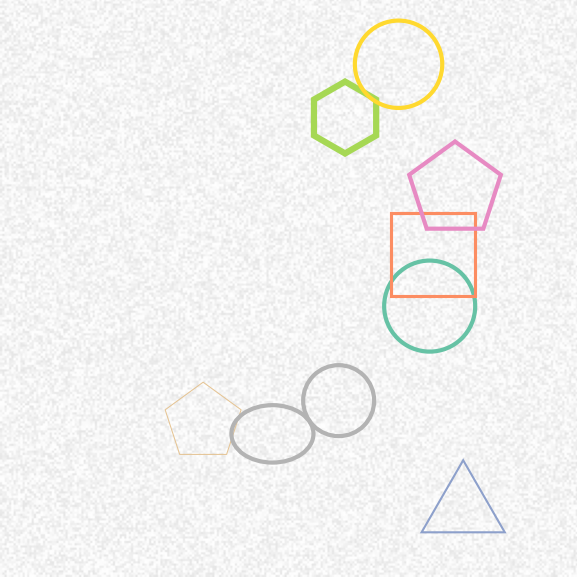[{"shape": "circle", "thickness": 2, "radius": 0.39, "center": [0.744, 0.469]}, {"shape": "square", "thickness": 1.5, "radius": 0.36, "center": [0.75, 0.558]}, {"shape": "triangle", "thickness": 1, "radius": 0.42, "center": [0.802, 0.119]}, {"shape": "pentagon", "thickness": 2, "radius": 0.42, "center": [0.788, 0.671]}, {"shape": "hexagon", "thickness": 3, "radius": 0.31, "center": [0.598, 0.796]}, {"shape": "circle", "thickness": 2, "radius": 0.38, "center": [0.69, 0.888]}, {"shape": "pentagon", "thickness": 0.5, "radius": 0.35, "center": [0.352, 0.268]}, {"shape": "oval", "thickness": 2, "radius": 0.36, "center": [0.472, 0.248]}, {"shape": "circle", "thickness": 2, "radius": 0.31, "center": [0.586, 0.305]}]